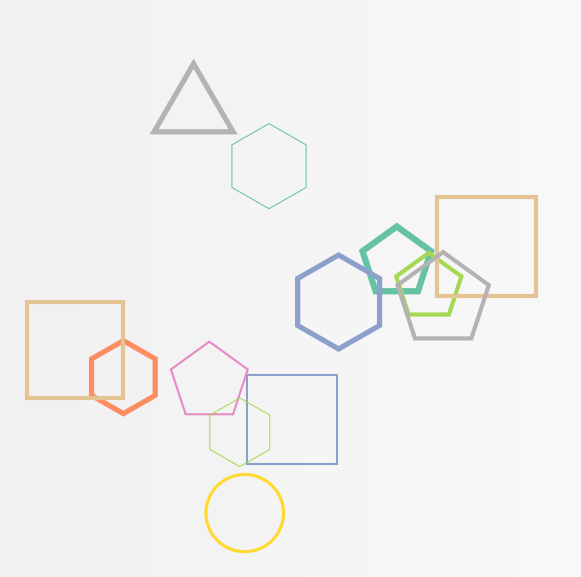[{"shape": "pentagon", "thickness": 3, "radius": 0.31, "center": [0.683, 0.545]}, {"shape": "hexagon", "thickness": 0.5, "radius": 0.37, "center": [0.463, 0.711]}, {"shape": "hexagon", "thickness": 2.5, "radius": 0.32, "center": [0.212, 0.346]}, {"shape": "square", "thickness": 1, "radius": 0.39, "center": [0.503, 0.273]}, {"shape": "hexagon", "thickness": 2.5, "radius": 0.41, "center": [0.583, 0.476]}, {"shape": "pentagon", "thickness": 1, "radius": 0.35, "center": [0.36, 0.338]}, {"shape": "hexagon", "thickness": 0.5, "radius": 0.3, "center": [0.413, 0.251]}, {"shape": "pentagon", "thickness": 2, "radius": 0.29, "center": [0.738, 0.502]}, {"shape": "circle", "thickness": 1.5, "radius": 0.33, "center": [0.421, 0.111]}, {"shape": "square", "thickness": 2, "radius": 0.43, "center": [0.837, 0.573]}, {"shape": "square", "thickness": 2, "radius": 0.42, "center": [0.129, 0.393]}, {"shape": "triangle", "thickness": 2.5, "radius": 0.39, "center": [0.333, 0.81]}, {"shape": "pentagon", "thickness": 2, "radius": 0.41, "center": [0.762, 0.48]}]